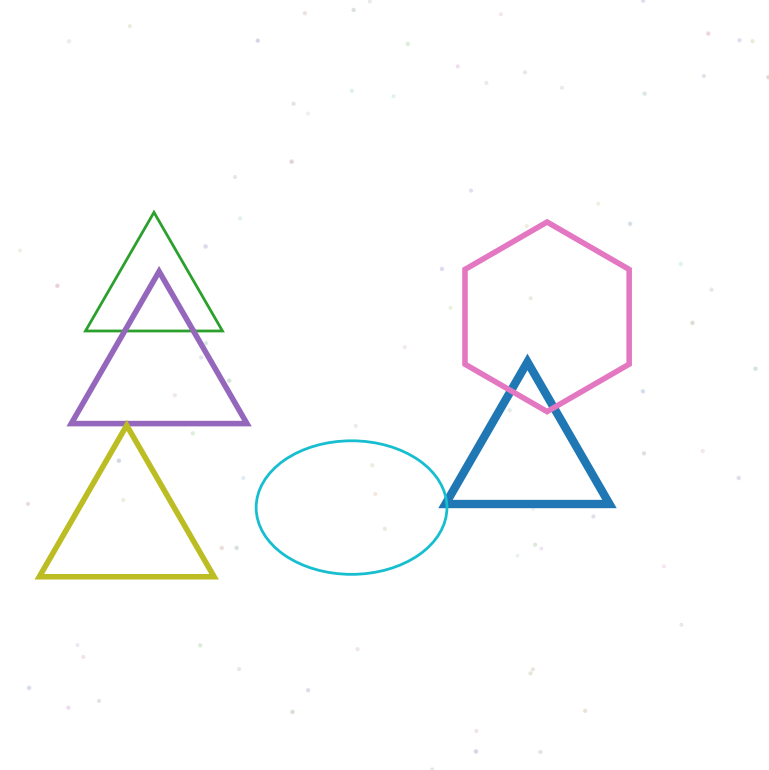[{"shape": "triangle", "thickness": 3, "radius": 0.61, "center": [0.685, 0.407]}, {"shape": "triangle", "thickness": 1, "radius": 0.51, "center": [0.2, 0.622]}, {"shape": "triangle", "thickness": 2, "radius": 0.66, "center": [0.207, 0.516]}, {"shape": "hexagon", "thickness": 2, "radius": 0.62, "center": [0.71, 0.589]}, {"shape": "triangle", "thickness": 2, "radius": 0.66, "center": [0.165, 0.316]}, {"shape": "oval", "thickness": 1, "radius": 0.62, "center": [0.457, 0.341]}]